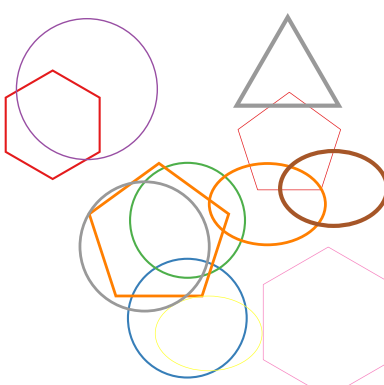[{"shape": "hexagon", "thickness": 1.5, "radius": 0.7, "center": [0.137, 0.676]}, {"shape": "pentagon", "thickness": 0.5, "radius": 0.7, "center": [0.752, 0.62]}, {"shape": "circle", "thickness": 1.5, "radius": 0.77, "center": [0.487, 0.174]}, {"shape": "circle", "thickness": 1.5, "radius": 0.75, "center": [0.487, 0.428]}, {"shape": "circle", "thickness": 1, "radius": 0.91, "center": [0.226, 0.769]}, {"shape": "pentagon", "thickness": 2, "radius": 0.95, "center": [0.413, 0.385]}, {"shape": "oval", "thickness": 2, "radius": 0.75, "center": [0.694, 0.47]}, {"shape": "oval", "thickness": 0.5, "radius": 0.69, "center": [0.542, 0.134]}, {"shape": "oval", "thickness": 3, "radius": 0.69, "center": [0.866, 0.51]}, {"shape": "hexagon", "thickness": 0.5, "radius": 0.98, "center": [0.853, 0.163]}, {"shape": "circle", "thickness": 2, "radius": 0.84, "center": [0.376, 0.36]}, {"shape": "triangle", "thickness": 3, "radius": 0.77, "center": [0.747, 0.802]}]